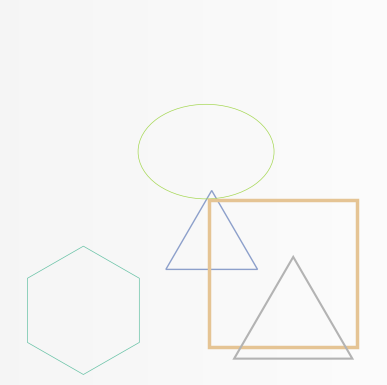[{"shape": "hexagon", "thickness": 0.5, "radius": 0.83, "center": [0.215, 0.194]}, {"shape": "triangle", "thickness": 1, "radius": 0.68, "center": [0.546, 0.369]}, {"shape": "oval", "thickness": 0.5, "radius": 0.88, "center": [0.532, 0.606]}, {"shape": "square", "thickness": 2.5, "radius": 0.96, "center": [0.73, 0.29]}, {"shape": "triangle", "thickness": 1.5, "radius": 0.88, "center": [0.757, 0.157]}]